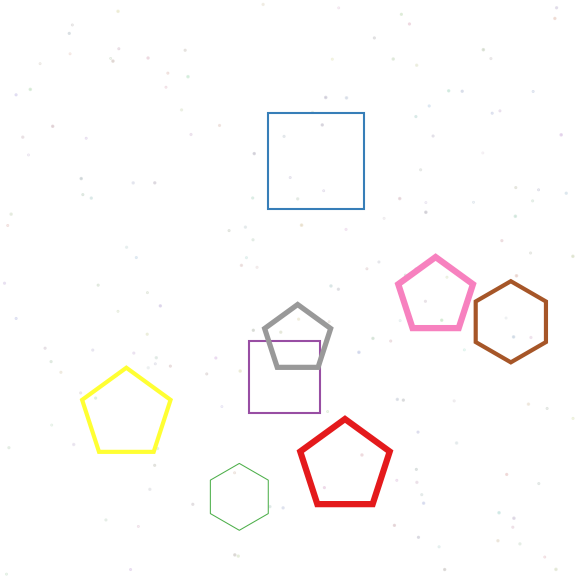[{"shape": "pentagon", "thickness": 3, "radius": 0.41, "center": [0.597, 0.192]}, {"shape": "square", "thickness": 1, "radius": 0.42, "center": [0.548, 0.721]}, {"shape": "hexagon", "thickness": 0.5, "radius": 0.29, "center": [0.414, 0.139]}, {"shape": "square", "thickness": 1, "radius": 0.31, "center": [0.493, 0.346]}, {"shape": "pentagon", "thickness": 2, "radius": 0.4, "center": [0.219, 0.282]}, {"shape": "hexagon", "thickness": 2, "radius": 0.35, "center": [0.885, 0.442]}, {"shape": "pentagon", "thickness": 3, "radius": 0.34, "center": [0.754, 0.486]}, {"shape": "pentagon", "thickness": 2.5, "radius": 0.3, "center": [0.515, 0.412]}]